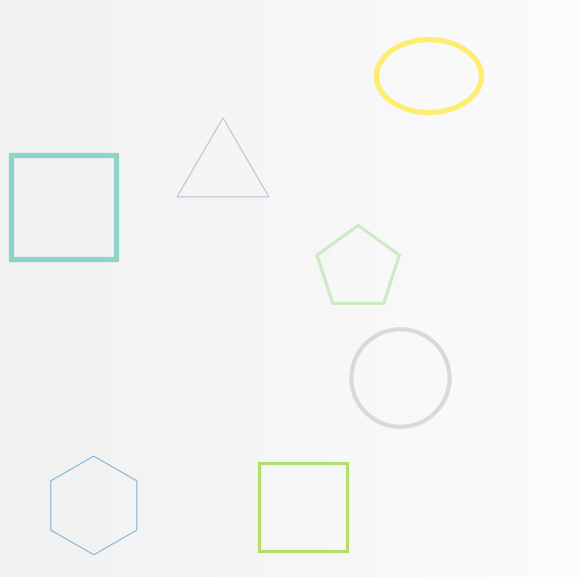[{"shape": "square", "thickness": 2.5, "radius": 0.45, "center": [0.11, 0.641]}, {"shape": "triangle", "thickness": 0.5, "radius": 0.46, "center": [0.384, 0.704]}, {"shape": "hexagon", "thickness": 0.5, "radius": 0.43, "center": [0.161, 0.124]}, {"shape": "square", "thickness": 1.5, "radius": 0.38, "center": [0.521, 0.121]}, {"shape": "circle", "thickness": 2, "radius": 0.42, "center": [0.689, 0.345]}, {"shape": "pentagon", "thickness": 1.5, "radius": 0.37, "center": [0.616, 0.534]}, {"shape": "oval", "thickness": 2.5, "radius": 0.45, "center": [0.738, 0.867]}]